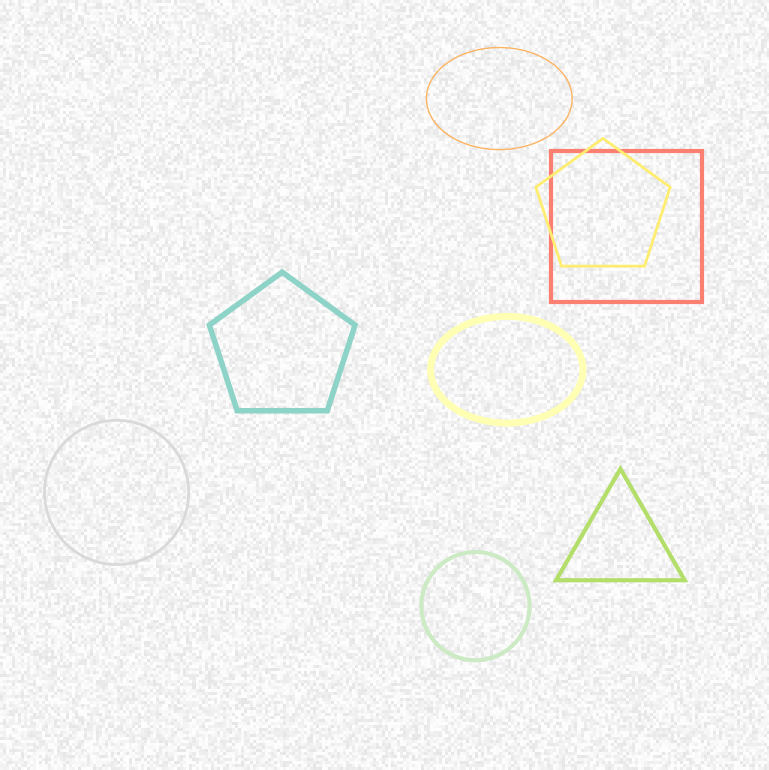[{"shape": "pentagon", "thickness": 2, "radius": 0.5, "center": [0.367, 0.547]}, {"shape": "oval", "thickness": 2.5, "radius": 0.49, "center": [0.658, 0.52]}, {"shape": "square", "thickness": 1.5, "radius": 0.49, "center": [0.814, 0.706]}, {"shape": "oval", "thickness": 0.5, "radius": 0.47, "center": [0.648, 0.872]}, {"shape": "triangle", "thickness": 1.5, "radius": 0.48, "center": [0.806, 0.295]}, {"shape": "circle", "thickness": 1, "radius": 0.47, "center": [0.151, 0.361]}, {"shape": "circle", "thickness": 1.5, "radius": 0.35, "center": [0.617, 0.213]}, {"shape": "pentagon", "thickness": 1, "radius": 0.46, "center": [0.783, 0.729]}]